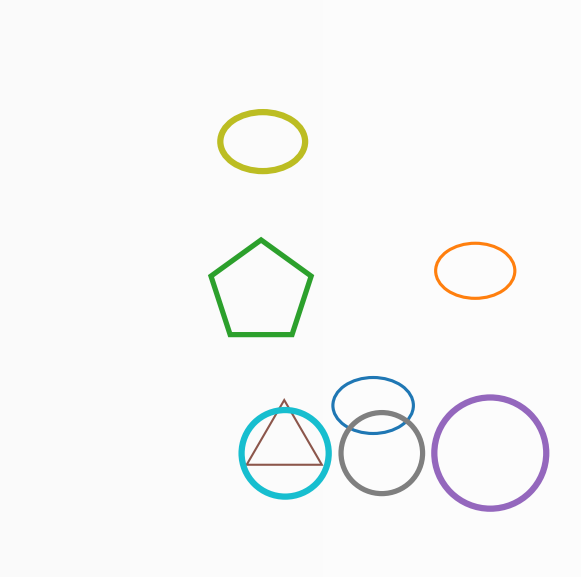[{"shape": "oval", "thickness": 1.5, "radius": 0.35, "center": [0.642, 0.297]}, {"shape": "oval", "thickness": 1.5, "radius": 0.34, "center": [0.818, 0.53]}, {"shape": "pentagon", "thickness": 2.5, "radius": 0.45, "center": [0.449, 0.493]}, {"shape": "circle", "thickness": 3, "radius": 0.48, "center": [0.844, 0.215]}, {"shape": "triangle", "thickness": 1, "radius": 0.37, "center": [0.489, 0.232]}, {"shape": "circle", "thickness": 2.5, "radius": 0.35, "center": [0.657, 0.215]}, {"shape": "oval", "thickness": 3, "radius": 0.36, "center": [0.452, 0.754]}, {"shape": "circle", "thickness": 3, "radius": 0.37, "center": [0.491, 0.214]}]